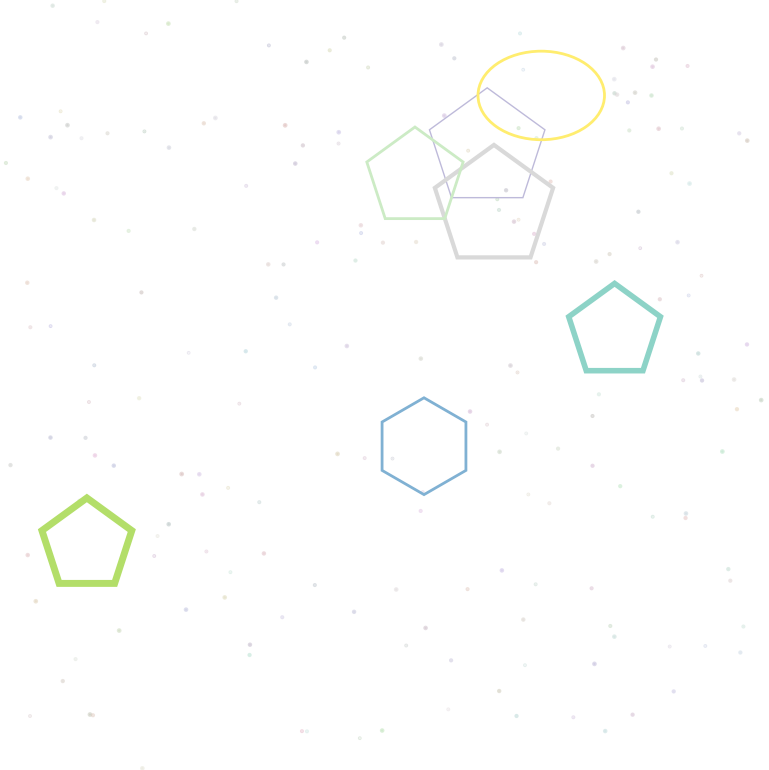[{"shape": "pentagon", "thickness": 2, "radius": 0.31, "center": [0.798, 0.569]}, {"shape": "pentagon", "thickness": 0.5, "radius": 0.39, "center": [0.633, 0.807]}, {"shape": "hexagon", "thickness": 1, "radius": 0.31, "center": [0.551, 0.421]}, {"shape": "pentagon", "thickness": 2.5, "radius": 0.31, "center": [0.113, 0.292]}, {"shape": "pentagon", "thickness": 1.5, "radius": 0.4, "center": [0.642, 0.731]}, {"shape": "pentagon", "thickness": 1, "radius": 0.33, "center": [0.539, 0.769]}, {"shape": "oval", "thickness": 1, "radius": 0.41, "center": [0.703, 0.876]}]